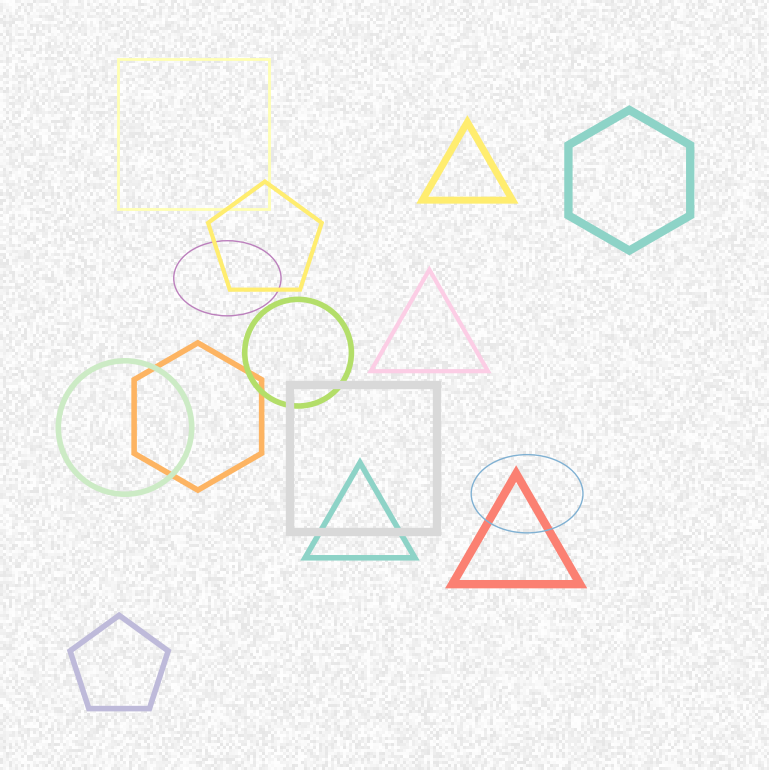[{"shape": "triangle", "thickness": 2, "radius": 0.41, "center": [0.468, 0.317]}, {"shape": "hexagon", "thickness": 3, "radius": 0.46, "center": [0.817, 0.766]}, {"shape": "square", "thickness": 1, "radius": 0.49, "center": [0.251, 0.826]}, {"shape": "pentagon", "thickness": 2, "radius": 0.33, "center": [0.155, 0.134]}, {"shape": "triangle", "thickness": 3, "radius": 0.48, "center": [0.67, 0.289]}, {"shape": "oval", "thickness": 0.5, "radius": 0.36, "center": [0.685, 0.359]}, {"shape": "hexagon", "thickness": 2, "radius": 0.48, "center": [0.257, 0.459]}, {"shape": "circle", "thickness": 2, "radius": 0.35, "center": [0.387, 0.542]}, {"shape": "triangle", "thickness": 1.5, "radius": 0.44, "center": [0.558, 0.562]}, {"shape": "square", "thickness": 3, "radius": 0.48, "center": [0.472, 0.404]}, {"shape": "oval", "thickness": 0.5, "radius": 0.35, "center": [0.295, 0.639]}, {"shape": "circle", "thickness": 2, "radius": 0.43, "center": [0.162, 0.445]}, {"shape": "pentagon", "thickness": 1.5, "radius": 0.39, "center": [0.344, 0.687]}, {"shape": "triangle", "thickness": 2.5, "radius": 0.34, "center": [0.607, 0.774]}]